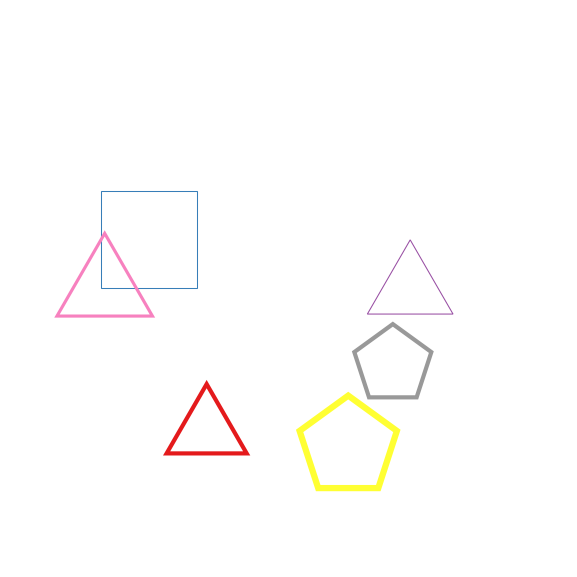[{"shape": "triangle", "thickness": 2, "radius": 0.4, "center": [0.358, 0.254]}, {"shape": "square", "thickness": 0.5, "radius": 0.42, "center": [0.258, 0.584]}, {"shape": "triangle", "thickness": 0.5, "radius": 0.43, "center": [0.71, 0.498]}, {"shape": "pentagon", "thickness": 3, "radius": 0.44, "center": [0.603, 0.226]}, {"shape": "triangle", "thickness": 1.5, "radius": 0.48, "center": [0.181, 0.5]}, {"shape": "pentagon", "thickness": 2, "radius": 0.35, "center": [0.68, 0.368]}]